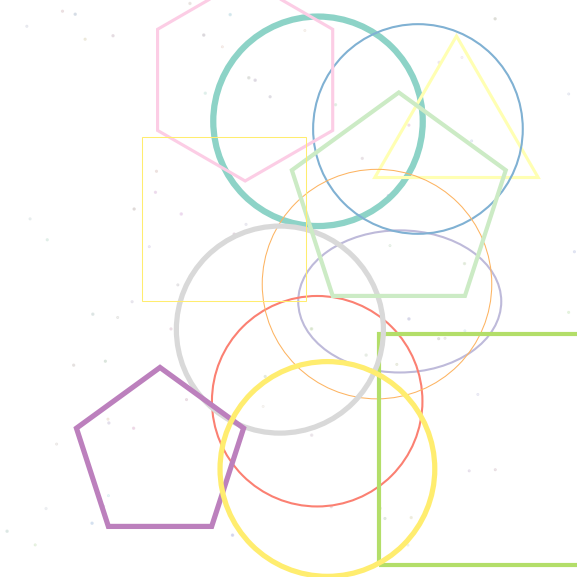[{"shape": "circle", "thickness": 3, "radius": 0.91, "center": [0.551, 0.789]}, {"shape": "triangle", "thickness": 1.5, "radius": 0.82, "center": [0.79, 0.773]}, {"shape": "oval", "thickness": 1, "radius": 0.88, "center": [0.692, 0.477]}, {"shape": "circle", "thickness": 1, "radius": 0.91, "center": [0.549, 0.304]}, {"shape": "circle", "thickness": 1, "radius": 0.91, "center": [0.724, 0.776]}, {"shape": "circle", "thickness": 0.5, "radius": 0.99, "center": [0.653, 0.507]}, {"shape": "square", "thickness": 2, "radius": 1.0, "center": [0.855, 0.22]}, {"shape": "hexagon", "thickness": 1.5, "radius": 0.88, "center": [0.424, 0.861]}, {"shape": "circle", "thickness": 2.5, "radius": 0.9, "center": [0.485, 0.428]}, {"shape": "pentagon", "thickness": 2.5, "radius": 0.76, "center": [0.277, 0.211]}, {"shape": "pentagon", "thickness": 2, "radius": 0.97, "center": [0.691, 0.644]}, {"shape": "square", "thickness": 0.5, "radius": 0.71, "center": [0.387, 0.62]}, {"shape": "circle", "thickness": 2.5, "radius": 0.93, "center": [0.567, 0.187]}]